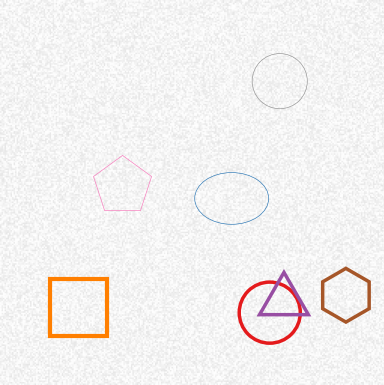[{"shape": "circle", "thickness": 2.5, "radius": 0.4, "center": [0.701, 0.188]}, {"shape": "oval", "thickness": 0.5, "radius": 0.48, "center": [0.602, 0.485]}, {"shape": "triangle", "thickness": 2.5, "radius": 0.37, "center": [0.738, 0.219]}, {"shape": "square", "thickness": 3, "radius": 0.37, "center": [0.204, 0.201]}, {"shape": "hexagon", "thickness": 2.5, "radius": 0.35, "center": [0.898, 0.233]}, {"shape": "pentagon", "thickness": 0.5, "radius": 0.4, "center": [0.318, 0.517]}, {"shape": "circle", "thickness": 0.5, "radius": 0.36, "center": [0.727, 0.789]}]